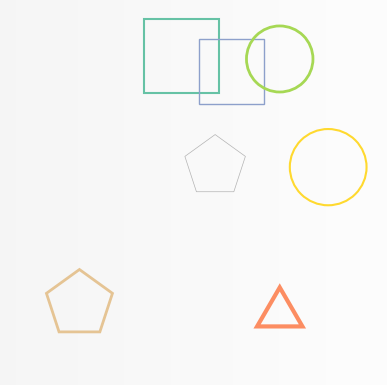[{"shape": "square", "thickness": 1.5, "radius": 0.48, "center": [0.468, 0.855]}, {"shape": "triangle", "thickness": 3, "radius": 0.34, "center": [0.722, 0.186]}, {"shape": "square", "thickness": 1, "radius": 0.42, "center": [0.598, 0.814]}, {"shape": "circle", "thickness": 2, "radius": 0.43, "center": [0.722, 0.847]}, {"shape": "circle", "thickness": 1.5, "radius": 0.5, "center": [0.847, 0.566]}, {"shape": "pentagon", "thickness": 2, "radius": 0.45, "center": [0.205, 0.21]}, {"shape": "pentagon", "thickness": 0.5, "radius": 0.41, "center": [0.555, 0.568]}]